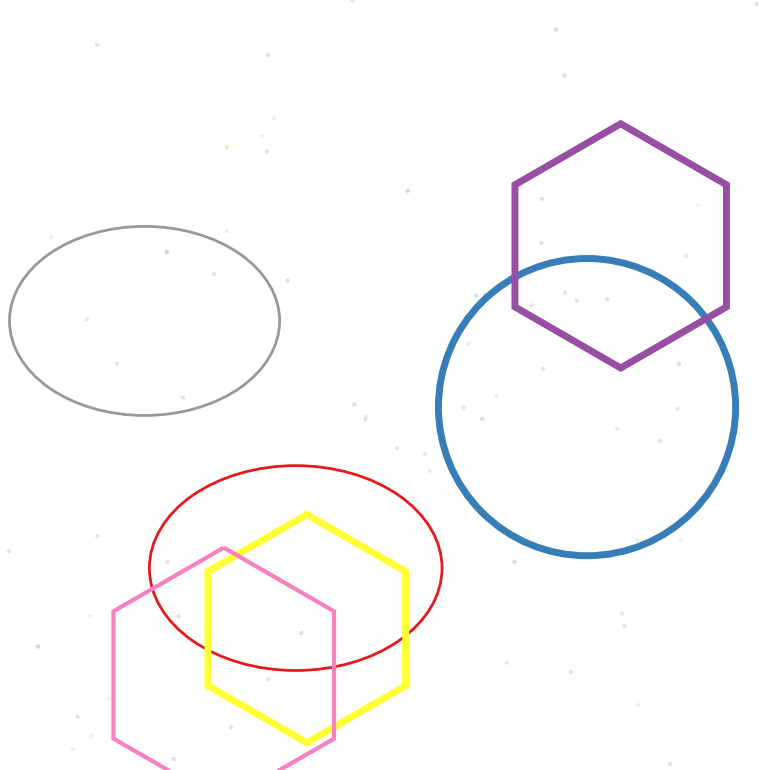[{"shape": "oval", "thickness": 1, "radius": 0.95, "center": [0.384, 0.262]}, {"shape": "circle", "thickness": 2.5, "radius": 0.97, "center": [0.762, 0.471]}, {"shape": "hexagon", "thickness": 2.5, "radius": 0.79, "center": [0.806, 0.681]}, {"shape": "hexagon", "thickness": 2.5, "radius": 0.74, "center": [0.398, 0.184]}, {"shape": "hexagon", "thickness": 1.5, "radius": 0.83, "center": [0.291, 0.123]}, {"shape": "oval", "thickness": 1, "radius": 0.88, "center": [0.188, 0.583]}]